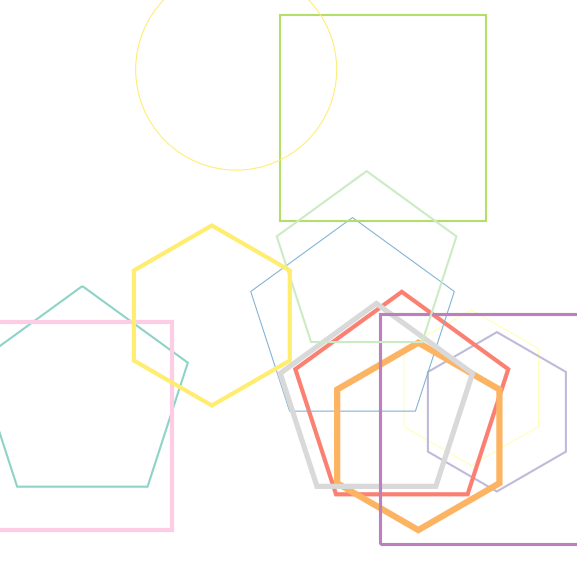[{"shape": "pentagon", "thickness": 1, "radius": 0.96, "center": [0.143, 0.312]}, {"shape": "hexagon", "thickness": 0.5, "radius": 0.67, "center": [0.816, 0.328]}, {"shape": "hexagon", "thickness": 1, "radius": 0.69, "center": [0.86, 0.286]}, {"shape": "pentagon", "thickness": 2, "radius": 0.97, "center": [0.696, 0.3]}, {"shape": "pentagon", "thickness": 0.5, "radius": 0.93, "center": [0.61, 0.437]}, {"shape": "hexagon", "thickness": 3, "radius": 0.81, "center": [0.724, 0.244]}, {"shape": "square", "thickness": 1, "radius": 0.89, "center": [0.663, 0.795]}, {"shape": "square", "thickness": 2, "radius": 0.9, "center": [0.118, 0.261]}, {"shape": "pentagon", "thickness": 2.5, "radius": 0.88, "center": [0.652, 0.299]}, {"shape": "square", "thickness": 1.5, "radius": 0.99, "center": [0.856, 0.256]}, {"shape": "pentagon", "thickness": 1, "radius": 0.82, "center": [0.635, 0.539]}, {"shape": "circle", "thickness": 0.5, "radius": 0.87, "center": [0.409, 0.879]}, {"shape": "hexagon", "thickness": 2, "radius": 0.78, "center": [0.367, 0.453]}]